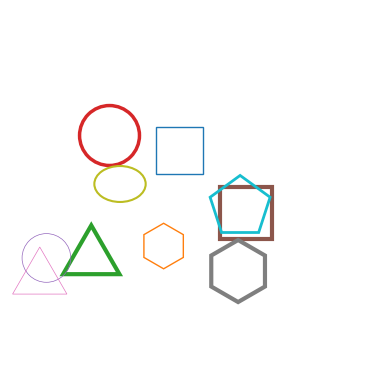[{"shape": "square", "thickness": 1, "radius": 0.31, "center": [0.466, 0.609]}, {"shape": "hexagon", "thickness": 1, "radius": 0.3, "center": [0.425, 0.361]}, {"shape": "triangle", "thickness": 3, "radius": 0.42, "center": [0.237, 0.33]}, {"shape": "circle", "thickness": 2.5, "radius": 0.39, "center": [0.284, 0.648]}, {"shape": "circle", "thickness": 0.5, "radius": 0.32, "center": [0.121, 0.33]}, {"shape": "square", "thickness": 3, "radius": 0.34, "center": [0.638, 0.446]}, {"shape": "triangle", "thickness": 0.5, "radius": 0.41, "center": [0.103, 0.277]}, {"shape": "hexagon", "thickness": 3, "radius": 0.4, "center": [0.618, 0.296]}, {"shape": "oval", "thickness": 1.5, "radius": 0.33, "center": [0.312, 0.522]}, {"shape": "pentagon", "thickness": 2, "radius": 0.41, "center": [0.624, 0.462]}]